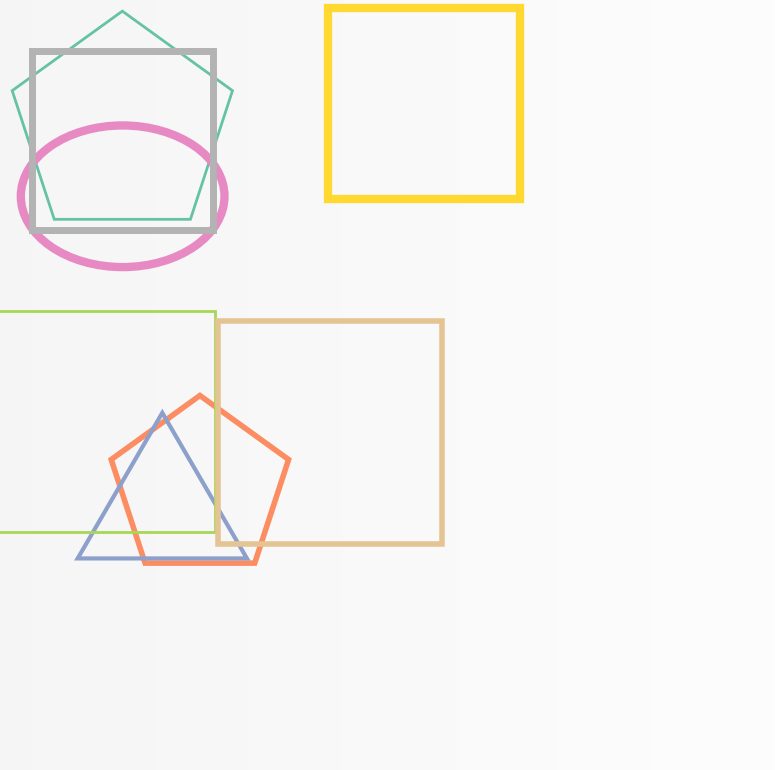[{"shape": "pentagon", "thickness": 1, "radius": 0.75, "center": [0.158, 0.836]}, {"shape": "pentagon", "thickness": 2, "radius": 0.6, "center": [0.258, 0.366]}, {"shape": "triangle", "thickness": 1.5, "radius": 0.63, "center": [0.209, 0.338]}, {"shape": "oval", "thickness": 3, "radius": 0.66, "center": [0.158, 0.745]}, {"shape": "square", "thickness": 1, "radius": 0.72, "center": [0.134, 0.453]}, {"shape": "square", "thickness": 3, "radius": 0.62, "center": [0.547, 0.865]}, {"shape": "square", "thickness": 2, "radius": 0.72, "center": [0.426, 0.439]}, {"shape": "square", "thickness": 2.5, "radius": 0.58, "center": [0.158, 0.818]}]